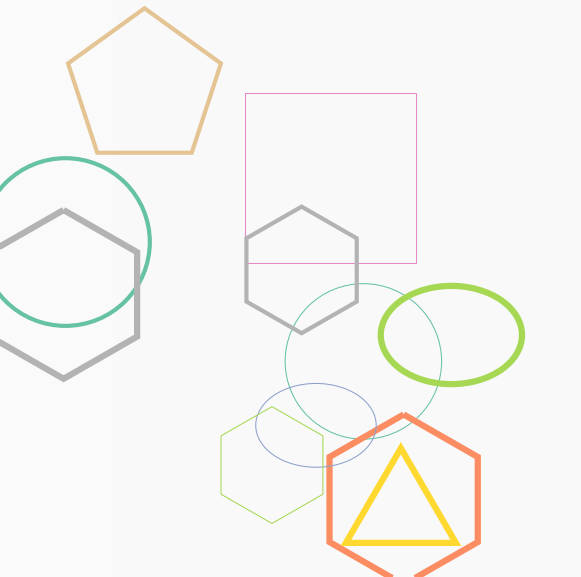[{"shape": "circle", "thickness": 0.5, "radius": 0.67, "center": [0.625, 0.373]}, {"shape": "circle", "thickness": 2, "radius": 0.73, "center": [0.113, 0.58]}, {"shape": "hexagon", "thickness": 3, "radius": 0.74, "center": [0.694, 0.134]}, {"shape": "oval", "thickness": 0.5, "radius": 0.52, "center": [0.544, 0.263]}, {"shape": "square", "thickness": 0.5, "radius": 0.73, "center": [0.569, 0.691]}, {"shape": "oval", "thickness": 3, "radius": 0.61, "center": [0.777, 0.419]}, {"shape": "hexagon", "thickness": 0.5, "radius": 0.51, "center": [0.468, 0.194]}, {"shape": "triangle", "thickness": 3, "radius": 0.55, "center": [0.69, 0.114]}, {"shape": "pentagon", "thickness": 2, "radius": 0.69, "center": [0.249, 0.847]}, {"shape": "hexagon", "thickness": 2, "radius": 0.55, "center": [0.519, 0.532]}, {"shape": "hexagon", "thickness": 3, "radius": 0.73, "center": [0.109, 0.489]}]